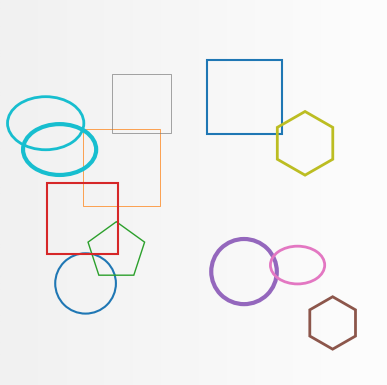[{"shape": "square", "thickness": 1.5, "radius": 0.48, "center": [0.63, 0.747]}, {"shape": "circle", "thickness": 1.5, "radius": 0.39, "center": [0.221, 0.264]}, {"shape": "square", "thickness": 0.5, "radius": 0.5, "center": [0.313, 0.565]}, {"shape": "pentagon", "thickness": 1, "radius": 0.38, "center": [0.3, 0.347]}, {"shape": "square", "thickness": 1.5, "radius": 0.46, "center": [0.212, 0.432]}, {"shape": "circle", "thickness": 3, "radius": 0.42, "center": [0.63, 0.295]}, {"shape": "hexagon", "thickness": 2, "radius": 0.34, "center": [0.858, 0.161]}, {"shape": "oval", "thickness": 2, "radius": 0.35, "center": [0.768, 0.312]}, {"shape": "square", "thickness": 0.5, "radius": 0.38, "center": [0.364, 0.73]}, {"shape": "hexagon", "thickness": 2, "radius": 0.41, "center": [0.787, 0.628]}, {"shape": "oval", "thickness": 2, "radius": 0.49, "center": [0.118, 0.68]}, {"shape": "oval", "thickness": 3, "radius": 0.47, "center": [0.154, 0.612]}]